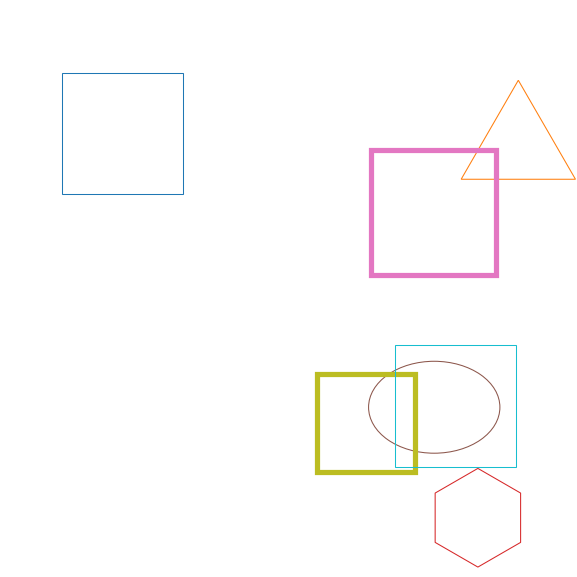[{"shape": "square", "thickness": 0.5, "radius": 0.52, "center": [0.212, 0.767]}, {"shape": "triangle", "thickness": 0.5, "radius": 0.57, "center": [0.898, 0.746]}, {"shape": "hexagon", "thickness": 0.5, "radius": 0.43, "center": [0.828, 0.103]}, {"shape": "oval", "thickness": 0.5, "radius": 0.57, "center": [0.752, 0.294]}, {"shape": "square", "thickness": 2.5, "radius": 0.54, "center": [0.75, 0.631]}, {"shape": "square", "thickness": 2.5, "radius": 0.43, "center": [0.633, 0.266]}, {"shape": "square", "thickness": 0.5, "radius": 0.52, "center": [0.789, 0.296]}]